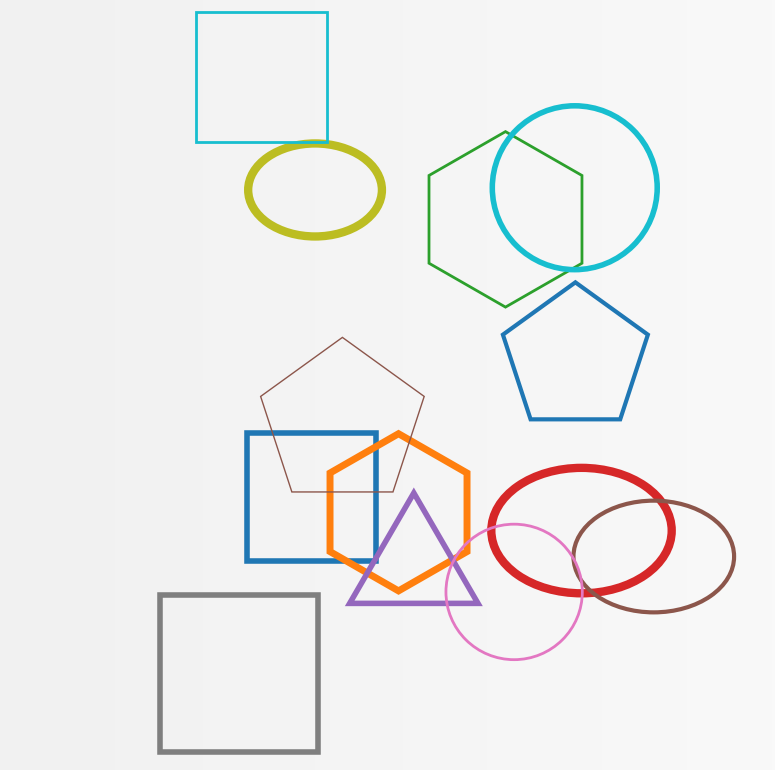[{"shape": "pentagon", "thickness": 1.5, "radius": 0.49, "center": [0.742, 0.535]}, {"shape": "square", "thickness": 2, "radius": 0.41, "center": [0.402, 0.355]}, {"shape": "hexagon", "thickness": 2.5, "radius": 0.51, "center": [0.514, 0.335]}, {"shape": "hexagon", "thickness": 1, "radius": 0.57, "center": [0.652, 0.715]}, {"shape": "oval", "thickness": 3, "radius": 0.58, "center": [0.75, 0.311]}, {"shape": "triangle", "thickness": 2, "radius": 0.48, "center": [0.534, 0.264]}, {"shape": "pentagon", "thickness": 0.5, "radius": 0.55, "center": [0.442, 0.451]}, {"shape": "oval", "thickness": 1.5, "radius": 0.52, "center": [0.844, 0.277]}, {"shape": "circle", "thickness": 1, "radius": 0.44, "center": [0.663, 0.231]}, {"shape": "square", "thickness": 2, "radius": 0.51, "center": [0.308, 0.125]}, {"shape": "oval", "thickness": 3, "radius": 0.43, "center": [0.407, 0.753]}, {"shape": "square", "thickness": 1, "radius": 0.42, "center": [0.337, 0.9]}, {"shape": "circle", "thickness": 2, "radius": 0.53, "center": [0.742, 0.756]}]